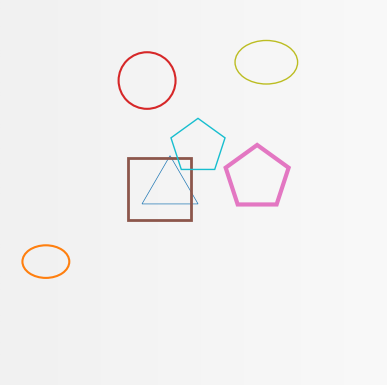[{"shape": "triangle", "thickness": 0.5, "radius": 0.42, "center": [0.439, 0.512]}, {"shape": "oval", "thickness": 1.5, "radius": 0.3, "center": [0.118, 0.321]}, {"shape": "circle", "thickness": 1.5, "radius": 0.37, "center": [0.38, 0.791]}, {"shape": "square", "thickness": 2, "radius": 0.4, "center": [0.412, 0.508]}, {"shape": "pentagon", "thickness": 3, "radius": 0.43, "center": [0.664, 0.538]}, {"shape": "oval", "thickness": 1, "radius": 0.4, "center": [0.687, 0.838]}, {"shape": "pentagon", "thickness": 1, "radius": 0.37, "center": [0.511, 0.619]}]